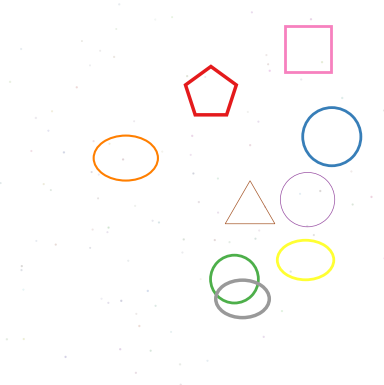[{"shape": "pentagon", "thickness": 2.5, "radius": 0.35, "center": [0.548, 0.758]}, {"shape": "circle", "thickness": 2, "radius": 0.38, "center": [0.862, 0.645]}, {"shape": "circle", "thickness": 2, "radius": 0.31, "center": [0.609, 0.275]}, {"shape": "circle", "thickness": 0.5, "radius": 0.35, "center": [0.799, 0.482]}, {"shape": "oval", "thickness": 1.5, "radius": 0.42, "center": [0.327, 0.589]}, {"shape": "oval", "thickness": 2, "radius": 0.37, "center": [0.794, 0.325]}, {"shape": "triangle", "thickness": 0.5, "radius": 0.37, "center": [0.649, 0.456]}, {"shape": "square", "thickness": 2, "radius": 0.3, "center": [0.8, 0.872]}, {"shape": "oval", "thickness": 2.5, "radius": 0.35, "center": [0.63, 0.224]}]